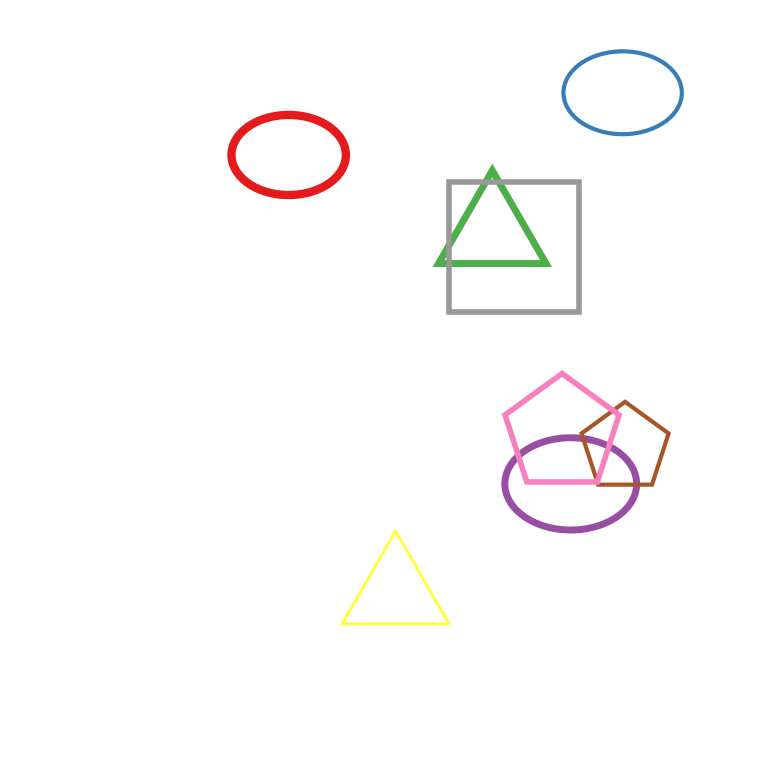[{"shape": "oval", "thickness": 3, "radius": 0.37, "center": [0.375, 0.799]}, {"shape": "oval", "thickness": 1.5, "radius": 0.38, "center": [0.809, 0.88]}, {"shape": "triangle", "thickness": 2.5, "radius": 0.4, "center": [0.639, 0.698]}, {"shape": "oval", "thickness": 2.5, "radius": 0.43, "center": [0.741, 0.372]}, {"shape": "triangle", "thickness": 1, "radius": 0.4, "center": [0.514, 0.23]}, {"shape": "pentagon", "thickness": 1.5, "radius": 0.3, "center": [0.812, 0.419]}, {"shape": "pentagon", "thickness": 2, "radius": 0.39, "center": [0.73, 0.437]}, {"shape": "square", "thickness": 2, "radius": 0.42, "center": [0.667, 0.679]}]